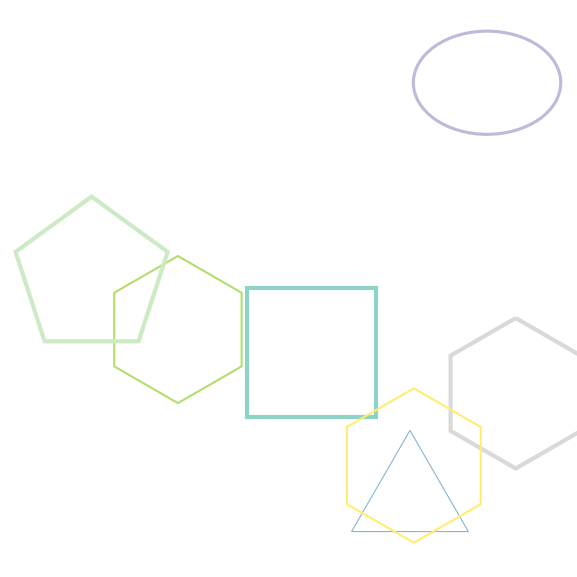[{"shape": "square", "thickness": 2, "radius": 0.56, "center": [0.54, 0.388]}, {"shape": "oval", "thickness": 1.5, "radius": 0.64, "center": [0.843, 0.856]}, {"shape": "triangle", "thickness": 0.5, "radius": 0.58, "center": [0.71, 0.137]}, {"shape": "hexagon", "thickness": 1, "radius": 0.64, "center": [0.308, 0.428]}, {"shape": "hexagon", "thickness": 2, "radius": 0.65, "center": [0.893, 0.318]}, {"shape": "pentagon", "thickness": 2, "radius": 0.69, "center": [0.159, 0.52]}, {"shape": "hexagon", "thickness": 1, "radius": 0.67, "center": [0.717, 0.193]}]